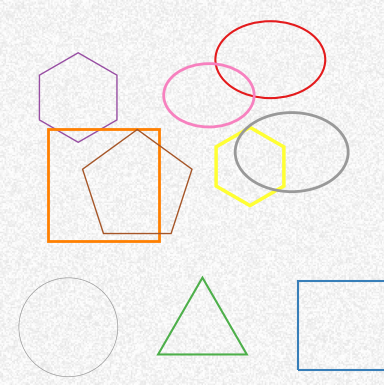[{"shape": "oval", "thickness": 1.5, "radius": 0.71, "center": [0.702, 0.845]}, {"shape": "square", "thickness": 1.5, "radius": 0.58, "center": [0.889, 0.155]}, {"shape": "triangle", "thickness": 1.5, "radius": 0.67, "center": [0.526, 0.146]}, {"shape": "hexagon", "thickness": 1, "radius": 0.58, "center": [0.203, 0.747]}, {"shape": "square", "thickness": 2, "radius": 0.72, "center": [0.27, 0.519]}, {"shape": "hexagon", "thickness": 2.5, "radius": 0.51, "center": [0.649, 0.568]}, {"shape": "pentagon", "thickness": 1, "radius": 0.75, "center": [0.357, 0.514]}, {"shape": "oval", "thickness": 2, "radius": 0.59, "center": [0.543, 0.752]}, {"shape": "circle", "thickness": 0.5, "radius": 0.64, "center": [0.177, 0.15]}, {"shape": "oval", "thickness": 2, "radius": 0.73, "center": [0.758, 0.605]}]